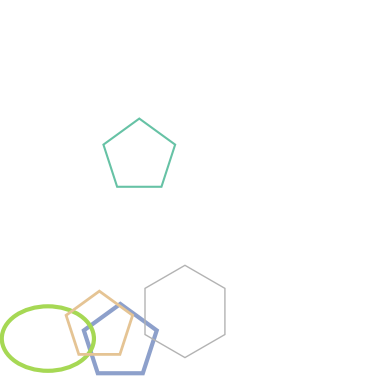[{"shape": "pentagon", "thickness": 1.5, "radius": 0.49, "center": [0.362, 0.594]}, {"shape": "pentagon", "thickness": 3, "radius": 0.5, "center": [0.312, 0.111]}, {"shape": "oval", "thickness": 3, "radius": 0.6, "center": [0.124, 0.121]}, {"shape": "pentagon", "thickness": 2, "radius": 0.45, "center": [0.258, 0.153]}, {"shape": "hexagon", "thickness": 1, "radius": 0.6, "center": [0.48, 0.191]}]